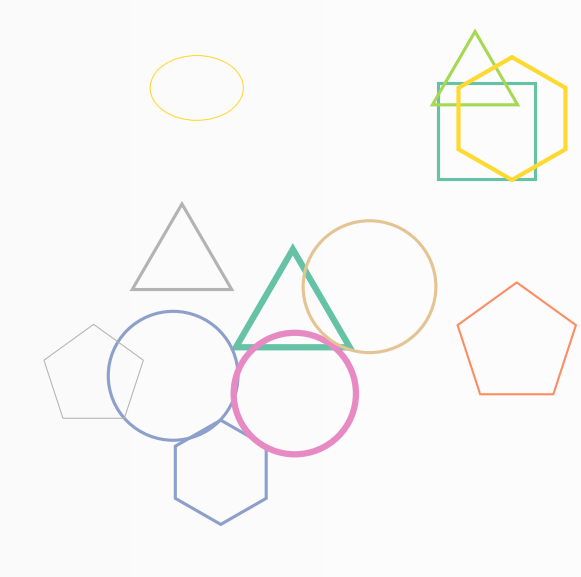[{"shape": "triangle", "thickness": 3, "radius": 0.57, "center": [0.504, 0.454]}, {"shape": "square", "thickness": 1.5, "radius": 0.42, "center": [0.837, 0.772]}, {"shape": "pentagon", "thickness": 1, "radius": 0.54, "center": [0.889, 0.403]}, {"shape": "hexagon", "thickness": 1.5, "radius": 0.45, "center": [0.38, 0.181]}, {"shape": "circle", "thickness": 1.5, "radius": 0.56, "center": [0.298, 0.348]}, {"shape": "circle", "thickness": 3, "radius": 0.53, "center": [0.507, 0.318]}, {"shape": "triangle", "thickness": 1.5, "radius": 0.42, "center": [0.817, 0.86]}, {"shape": "hexagon", "thickness": 2, "radius": 0.53, "center": [0.881, 0.794]}, {"shape": "oval", "thickness": 0.5, "radius": 0.4, "center": [0.338, 0.847]}, {"shape": "circle", "thickness": 1.5, "radius": 0.57, "center": [0.636, 0.503]}, {"shape": "triangle", "thickness": 1.5, "radius": 0.49, "center": [0.313, 0.547]}, {"shape": "pentagon", "thickness": 0.5, "radius": 0.45, "center": [0.161, 0.348]}]